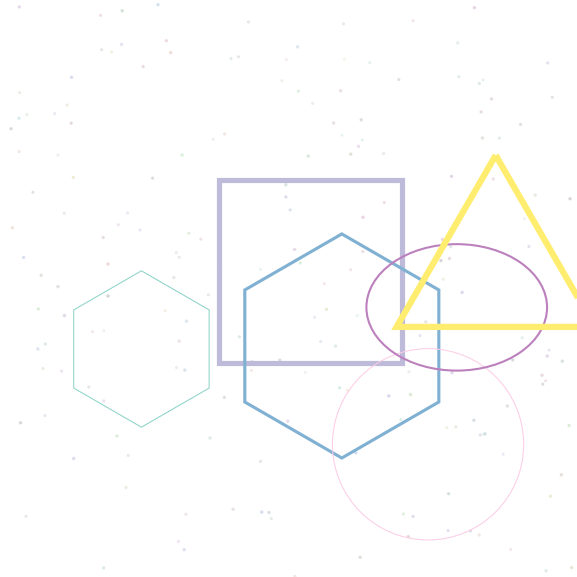[{"shape": "hexagon", "thickness": 0.5, "radius": 0.68, "center": [0.245, 0.395]}, {"shape": "square", "thickness": 2.5, "radius": 0.79, "center": [0.538, 0.529]}, {"shape": "hexagon", "thickness": 1.5, "radius": 0.97, "center": [0.592, 0.4]}, {"shape": "circle", "thickness": 0.5, "radius": 0.83, "center": [0.741, 0.23]}, {"shape": "oval", "thickness": 1, "radius": 0.78, "center": [0.791, 0.467]}, {"shape": "triangle", "thickness": 3, "radius": 0.99, "center": [0.858, 0.532]}]